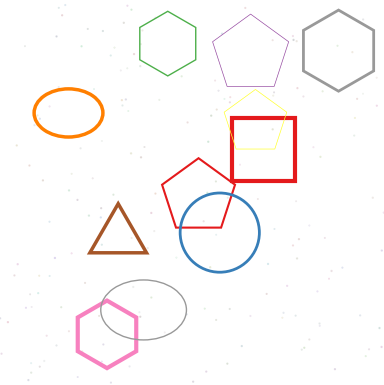[{"shape": "square", "thickness": 3, "radius": 0.41, "center": [0.685, 0.611]}, {"shape": "pentagon", "thickness": 1.5, "radius": 0.5, "center": [0.516, 0.489]}, {"shape": "circle", "thickness": 2, "radius": 0.51, "center": [0.571, 0.396]}, {"shape": "hexagon", "thickness": 1, "radius": 0.42, "center": [0.436, 0.887]}, {"shape": "pentagon", "thickness": 0.5, "radius": 0.52, "center": [0.651, 0.859]}, {"shape": "oval", "thickness": 2.5, "radius": 0.45, "center": [0.178, 0.707]}, {"shape": "pentagon", "thickness": 0.5, "radius": 0.43, "center": [0.663, 0.682]}, {"shape": "triangle", "thickness": 2.5, "radius": 0.42, "center": [0.307, 0.386]}, {"shape": "hexagon", "thickness": 3, "radius": 0.44, "center": [0.278, 0.132]}, {"shape": "hexagon", "thickness": 2, "radius": 0.53, "center": [0.879, 0.868]}, {"shape": "oval", "thickness": 1, "radius": 0.56, "center": [0.373, 0.195]}]